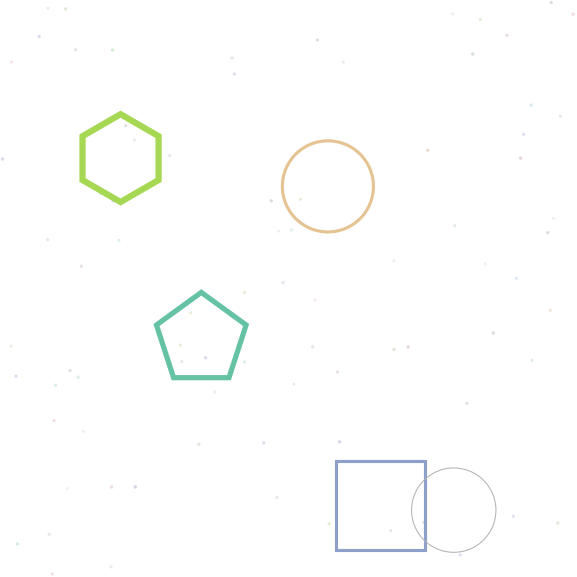[{"shape": "pentagon", "thickness": 2.5, "radius": 0.41, "center": [0.349, 0.411]}, {"shape": "square", "thickness": 1.5, "radius": 0.39, "center": [0.658, 0.124]}, {"shape": "hexagon", "thickness": 3, "radius": 0.38, "center": [0.209, 0.725]}, {"shape": "circle", "thickness": 1.5, "radius": 0.39, "center": [0.568, 0.676]}, {"shape": "circle", "thickness": 0.5, "radius": 0.37, "center": [0.786, 0.116]}]